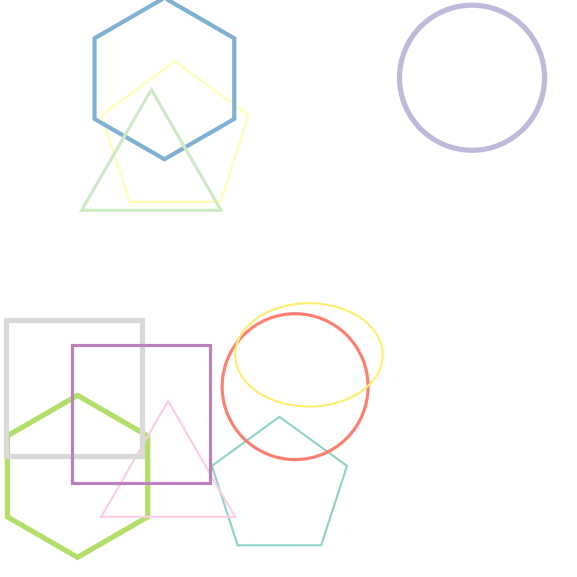[{"shape": "pentagon", "thickness": 1, "radius": 0.62, "center": [0.484, 0.154]}, {"shape": "pentagon", "thickness": 1, "radius": 0.67, "center": [0.303, 0.758]}, {"shape": "circle", "thickness": 2.5, "radius": 0.63, "center": [0.817, 0.865]}, {"shape": "circle", "thickness": 1.5, "radius": 0.63, "center": [0.511, 0.33]}, {"shape": "hexagon", "thickness": 2, "radius": 0.7, "center": [0.285, 0.863]}, {"shape": "hexagon", "thickness": 2.5, "radius": 0.7, "center": [0.134, 0.174]}, {"shape": "triangle", "thickness": 1, "radius": 0.67, "center": [0.291, 0.171]}, {"shape": "square", "thickness": 2.5, "radius": 0.59, "center": [0.128, 0.327]}, {"shape": "square", "thickness": 1.5, "radius": 0.6, "center": [0.244, 0.282]}, {"shape": "triangle", "thickness": 1.5, "radius": 0.7, "center": [0.262, 0.705]}, {"shape": "oval", "thickness": 1, "radius": 0.64, "center": [0.535, 0.385]}]